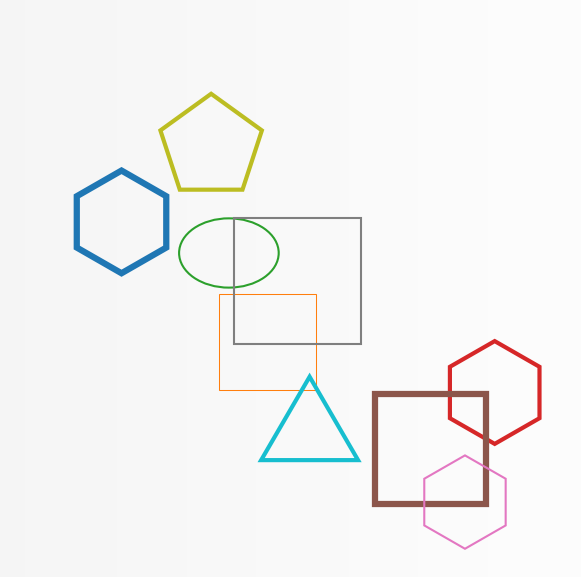[{"shape": "hexagon", "thickness": 3, "radius": 0.44, "center": [0.209, 0.615]}, {"shape": "square", "thickness": 0.5, "radius": 0.42, "center": [0.46, 0.407]}, {"shape": "oval", "thickness": 1, "radius": 0.43, "center": [0.394, 0.561]}, {"shape": "hexagon", "thickness": 2, "radius": 0.44, "center": [0.851, 0.319]}, {"shape": "square", "thickness": 3, "radius": 0.48, "center": [0.74, 0.221]}, {"shape": "hexagon", "thickness": 1, "radius": 0.4, "center": [0.8, 0.13]}, {"shape": "square", "thickness": 1, "radius": 0.54, "center": [0.512, 0.513]}, {"shape": "pentagon", "thickness": 2, "radius": 0.46, "center": [0.363, 0.745]}, {"shape": "triangle", "thickness": 2, "radius": 0.48, "center": [0.533, 0.251]}]